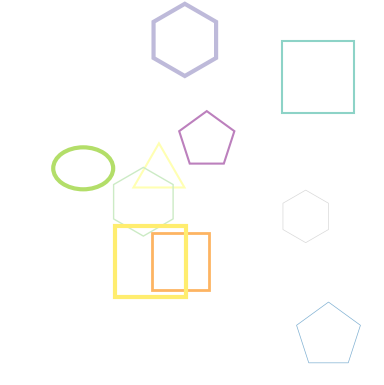[{"shape": "square", "thickness": 1.5, "radius": 0.47, "center": [0.825, 0.799]}, {"shape": "triangle", "thickness": 1.5, "radius": 0.38, "center": [0.413, 0.551]}, {"shape": "hexagon", "thickness": 3, "radius": 0.47, "center": [0.48, 0.896]}, {"shape": "pentagon", "thickness": 0.5, "radius": 0.44, "center": [0.853, 0.128]}, {"shape": "square", "thickness": 2, "radius": 0.37, "center": [0.469, 0.32]}, {"shape": "oval", "thickness": 3, "radius": 0.39, "center": [0.216, 0.563]}, {"shape": "hexagon", "thickness": 0.5, "radius": 0.34, "center": [0.794, 0.438]}, {"shape": "pentagon", "thickness": 1.5, "radius": 0.38, "center": [0.537, 0.636]}, {"shape": "hexagon", "thickness": 1, "radius": 0.45, "center": [0.372, 0.476]}, {"shape": "square", "thickness": 3, "radius": 0.46, "center": [0.392, 0.32]}]